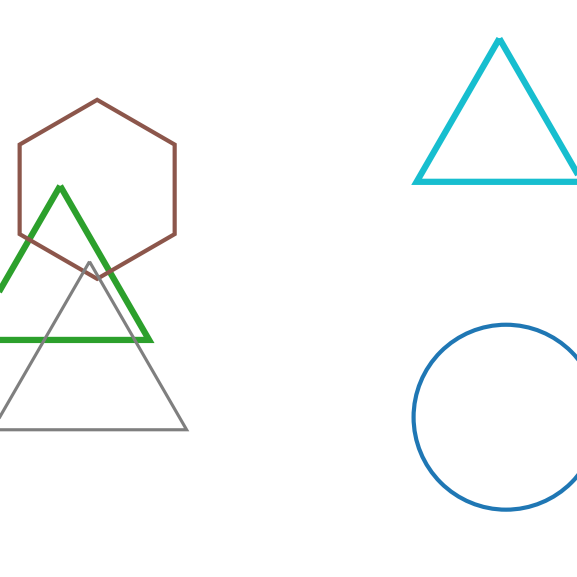[{"shape": "circle", "thickness": 2, "radius": 0.8, "center": [0.876, 0.277]}, {"shape": "triangle", "thickness": 3, "radius": 0.89, "center": [0.104, 0.499]}, {"shape": "hexagon", "thickness": 2, "radius": 0.77, "center": [0.168, 0.671]}, {"shape": "triangle", "thickness": 1.5, "radius": 0.97, "center": [0.155, 0.352]}, {"shape": "triangle", "thickness": 3, "radius": 0.83, "center": [0.865, 0.767]}]